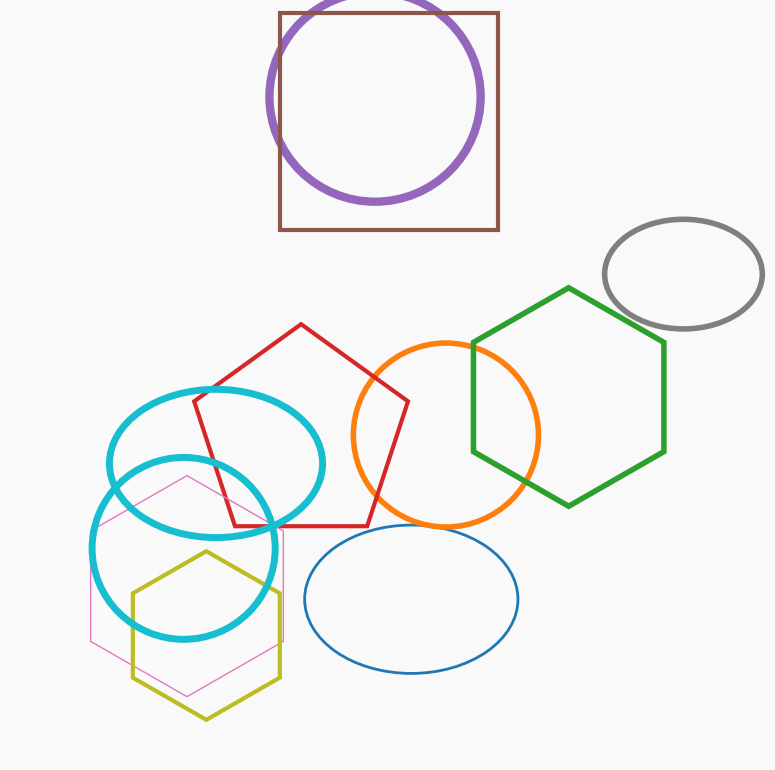[{"shape": "oval", "thickness": 1, "radius": 0.69, "center": [0.531, 0.222]}, {"shape": "circle", "thickness": 2, "radius": 0.6, "center": [0.575, 0.435]}, {"shape": "hexagon", "thickness": 2, "radius": 0.71, "center": [0.734, 0.484]}, {"shape": "pentagon", "thickness": 1.5, "radius": 0.73, "center": [0.388, 0.434]}, {"shape": "circle", "thickness": 3, "radius": 0.68, "center": [0.484, 0.874]}, {"shape": "square", "thickness": 1.5, "radius": 0.7, "center": [0.502, 0.843]}, {"shape": "hexagon", "thickness": 0.5, "radius": 0.72, "center": [0.241, 0.239]}, {"shape": "oval", "thickness": 2, "radius": 0.51, "center": [0.882, 0.644]}, {"shape": "hexagon", "thickness": 1.5, "radius": 0.55, "center": [0.266, 0.175]}, {"shape": "circle", "thickness": 2.5, "radius": 0.59, "center": [0.237, 0.288]}, {"shape": "oval", "thickness": 2.5, "radius": 0.69, "center": [0.279, 0.398]}]